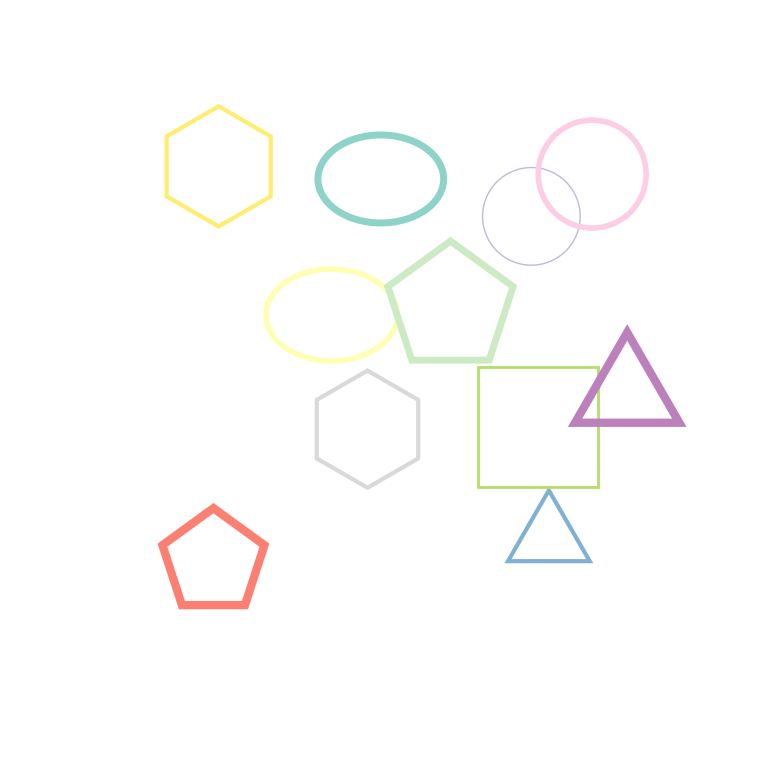[{"shape": "oval", "thickness": 2.5, "radius": 0.41, "center": [0.495, 0.768]}, {"shape": "oval", "thickness": 2, "radius": 0.43, "center": [0.431, 0.591]}, {"shape": "circle", "thickness": 0.5, "radius": 0.32, "center": [0.69, 0.719]}, {"shape": "pentagon", "thickness": 3, "radius": 0.35, "center": [0.277, 0.27]}, {"shape": "triangle", "thickness": 1.5, "radius": 0.31, "center": [0.713, 0.302]}, {"shape": "square", "thickness": 1, "radius": 0.39, "center": [0.699, 0.446]}, {"shape": "circle", "thickness": 2, "radius": 0.35, "center": [0.769, 0.774]}, {"shape": "hexagon", "thickness": 1.5, "radius": 0.38, "center": [0.477, 0.443]}, {"shape": "triangle", "thickness": 3, "radius": 0.39, "center": [0.815, 0.49]}, {"shape": "pentagon", "thickness": 2.5, "radius": 0.43, "center": [0.585, 0.601]}, {"shape": "hexagon", "thickness": 1.5, "radius": 0.39, "center": [0.284, 0.784]}]